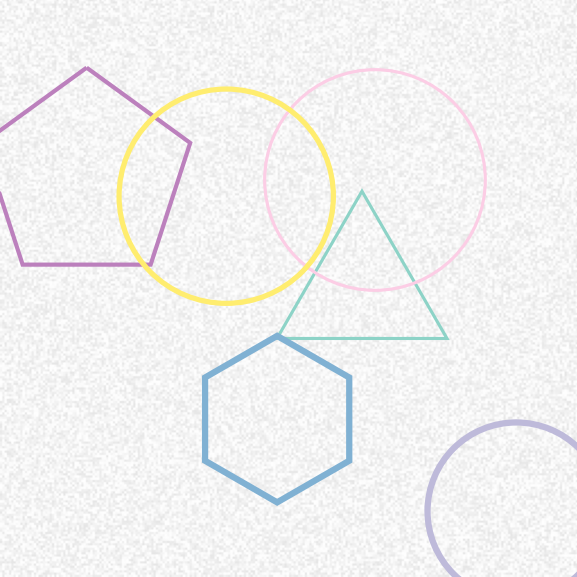[{"shape": "triangle", "thickness": 1.5, "radius": 0.85, "center": [0.627, 0.498]}, {"shape": "circle", "thickness": 3, "radius": 0.77, "center": [0.894, 0.114]}, {"shape": "hexagon", "thickness": 3, "radius": 0.72, "center": [0.48, 0.273]}, {"shape": "circle", "thickness": 1.5, "radius": 0.96, "center": [0.649, 0.687]}, {"shape": "pentagon", "thickness": 2, "radius": 0.94, "center": [0.15, 0.693]}, {"shape": "circle", "thickness": 2.5, "radius": 0.93, "center": [0.392, 0.659]}]